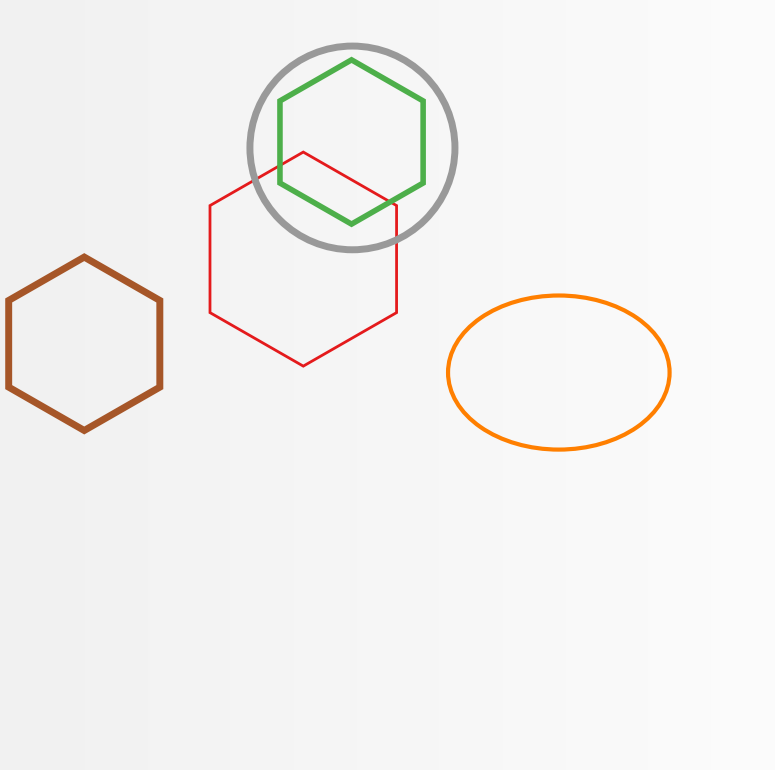[{"shape": "hexagon", "thickness": 1, "radius": 0.69, "center": [0.391, 0.664]}, {"shape": "hexagon", "thickness": 2, "radius": 0.53, "center": [0.454, 0.816]}, {"shape": "oval", "thickness": 1.5, "radius": 0.71, "center": [0.721, 0.516]}, {"shape": "hexagon", "thickness": 2.5, "radius": 0.56, "center": [0.109, 0.554]}, {"shape": "circle", "thickness": 2.5, "radius": 0.66, "center": [0.455, 0.808]}]